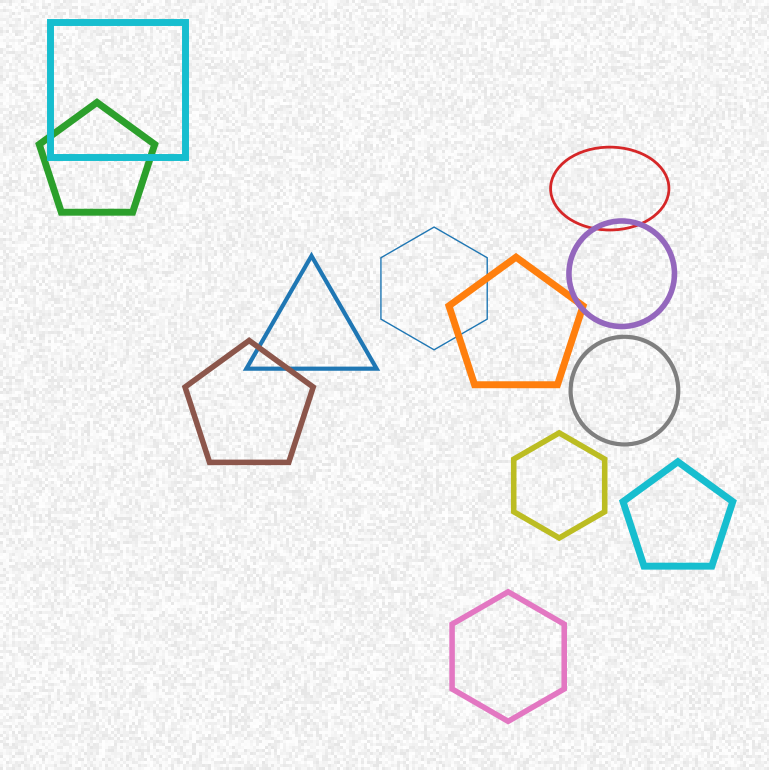[{"shape": "triangle", "thickness": 1.5, "radius": 0.49, "center": [0.405, 0.57]}, {"shape": "hexagon", "thickness": 0.5, "radius": 0.4, "center": [0.564, 0.625]}, {"shape": "pentagon", "thickness": 2.5, "radius": 0.46, "center": [0.67, 0.574]}, {"shape": "pentagon", "thickness": 2.5, "radius": 0.39, "center": [0.126, 0.788]}, {"shape": "oval", "thickness": 1, "radius": 0.38, "center": [0.792, 0.755]}, {"shape": "circle", "thickness": 2, "radius": 0.34, "center": [0.807, 0.644]}, {"shape": "pentagon", "thickness": 2, "radius": 0.44, "center": [0.324, 0.47]}, {"shape": "hexagon", "thickness": 2, "radius": 0.42, "center": [0.66, 0.147]}, {"shape": "circle", "thickness": 1.5, "radius": 0.35, "center": [0.811, 0.493]}, {"shape": "hexagon", "thickness": 2, "radius": 0.34, "center": [0.726, 0.37]}, {"shape": "square", "thickness": 2.5, "radius": 0.44, "center": [0.153, 0.884]}, {"shape": "pentagon", "thickness": 2.5, "radius": 0.37, "center": [0.88, 0.325]}]